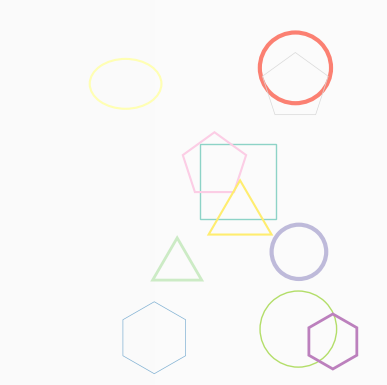[{"shape": "square", "thickness": 1, "radius": 0.49, "center": [0.615, 0.528]}, {"shape": "oval", "thickness": 1.5, "radius": 0.46, "center": [0.324, 0.782]}, {"shape": "circle", "thickness": 3, "radius": 0.35, "center": [0.771, 0.346]}, {"shape": "circle", "thickness": 3, "radius": 0.46, "center": [0.762, 0.824]}, {"shape": "hexagon", "thickness": 0.5, "radius": 0.47, "center": [0.398, 0.123]}, {"shape": "circle", "thickness": 1, "radius": 0.49, "center": [0.77, 0.145]}, {"shape": "pentagon", "thickness": 1.5, "radius": 0.43, "center": [0.553, 0.571]}, {"shape": "pentagon", "thickness": 0.5, "radius": 0.45, "center": [0.762, 0.774]}, {"shape": "hexagon", "thickness": 2, "radius": 0.36, "center": [0.859, 0.113]}, {"shape": "triangle", "thickness": 2, "radius": 0.37, "center": [0.457, 0.309]}, {"shape": "triangle", "thickness": 1.5, "radius": 0.47, "center": [0.62, 0.438]}]